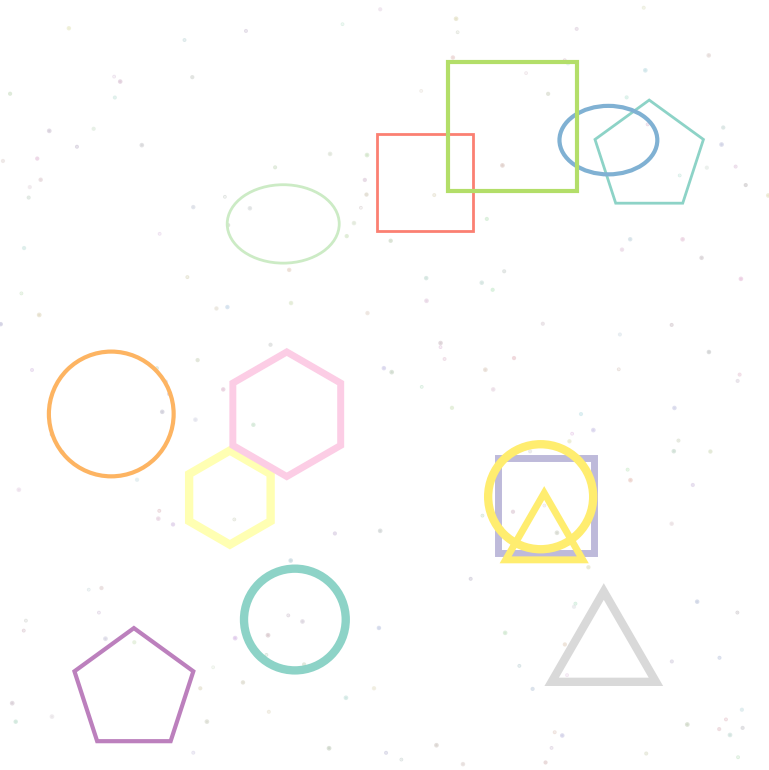[{"shape": "pentagon", "thickness": 1, "radius": 0.37, "center": [0.843, 0.796]}, {"shape": "circle", "thickness": 3, "radius": 0.33, "center": [0.383, 0.195]}, {"shape": "hexagon", "thickness": 3, "radius": 0.31, "center": [0.299, 0.354]}, {"shape": "square", "thickness": 2.5, "radius": 0.31, "center": [0.709, 0.344]}, {"shape": "square", "thickness": 1, "radius": 0.31, "center": [0.552, 0.763]}, {"shape": "oval", "thickness": 1.5, "radius": 0.32, "center": [0.79, 0.818]}, {"shape": "circle", "thickness": 1.5, "radius": 0.41, "center": [0.145, 0.462]}, {"shape": "square", "thickness": 1.5, "radius": 0.42, "center": [0.666, 0.836]}, {"shape": "hexagon", "thickness": 2.5, "radius": 0.4, "center": [0.372, 0.462]}, {"shape": "triangle", "thickness": 3, "radius": 0.39, "center": [0.784, 0.154]}, {"shape": "pentagon", "thickness": 1.5, "radius": 0.41, "center": [0.174, 0.103]}, {"shape": "oval", "thickness": 1, "radius": 0.36, "center": [0.368, 0.709]}, {"shape": "triangle", "thickness": 2.5, "radius": 0.29, "center": [0.707, 0.302]}, {"shape": "circle", "thickness": 3, "radius": 0.34, "center": [0.702, 0.355]}]